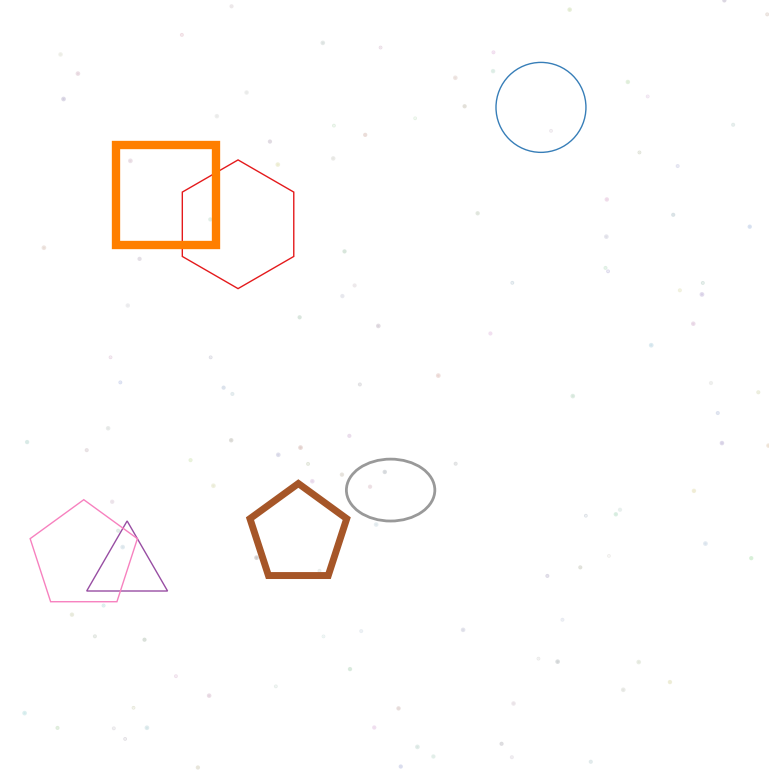[{"shape": "hexagon", "thickness": 0.5, "radius": 0.42, "center": [0.309, 0.709]}, {"shape": "circle", "thickness": 0.5, "radius": 0.29, "center": [0.703, 0.861]}, {"shape": "triangle", "thickness": 0.5, "radius": 0.3, "center": [0.165, 0.263]}, {"shape": "square", "thickness": 3, "radius": 0.32, "center": [0.216, 0.747]}, {"shape": "pentagon", "thickness": 2.5, "radius": 0.33, "center": [0.387, 0.306]}, {"shape": "pentagon", "thickness": 0.5, "radius": 0.37, "center": [0.109, 0.278]}, {"shape": "oval", "thickness": 1, "radius": 0.29, "center": [0.507, 0.364]}]